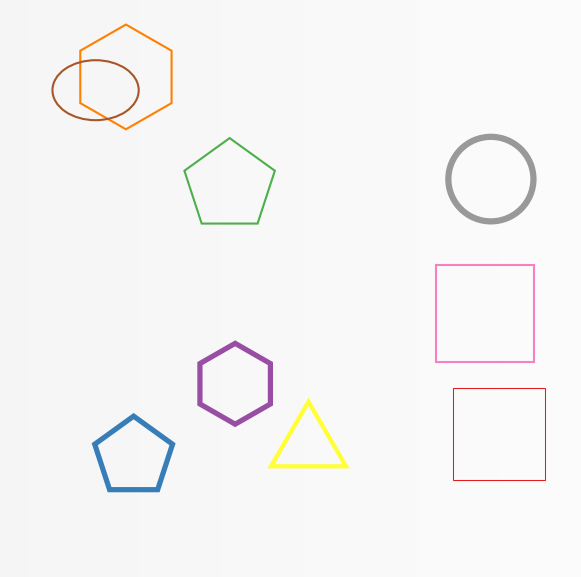[{"shape": "square", "thickness": 0.5, "radius": 0.4, "center": [0.859, 0.248]}, {"shape": "pentagon", "thickness": 2.5, "radius": 0.35, "center": [0.23, 0.208]}, {"shape": "pentagon", "thickness": 1, "radius": 0.41, "center": [0.395, 0.678]}, {"shape": "hexagon", "thickness": 2.5, "radius": 0.35, "center": [0.405, 0.335]}, {"shape": "hexagon", "thickness": 1, "radius": 0.45, "center": [0.217, 0.866]}, {"shape": "triangle", "thickness": 2, "radius": 0.37, "center": [0.531, 0.229]}, {"shape": "oval", "thickness": 1, "radius": 0.37, "center": [0.164, 0.843]}, {"shape": "square", "thickness": 1, "radius": 0.42, "center": [0.834, 0.456]}, {"shape": "circle", "thickness": 3, "radius": 0.37, "center": [0.845, 0.689]}]